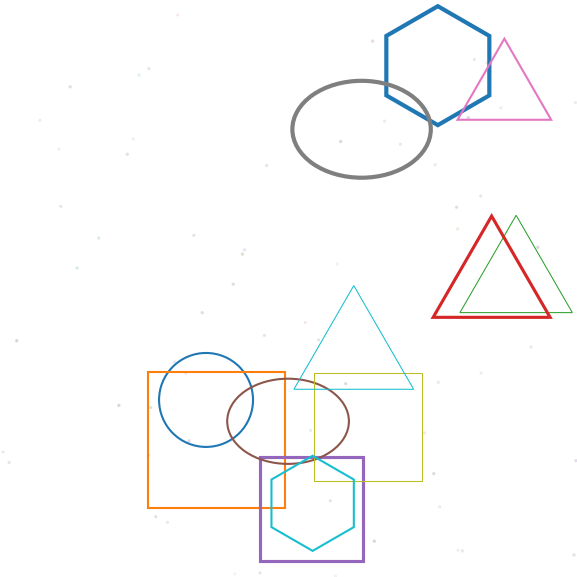[{"shape": "hexagon", "thickness": 2, "radius": 0.51, "center": [0.758, 0.885]}, {"shape": "circle", "thickness": 1, "radius": 0.41, "center": [0.357, 0.307]}, {"shape": "square", "thickness": 1, "radius": 0.59, "center": [0.375, 0.238]}, {"shape": "triangle", "thickness": 0.5, "radius": 0.56, "center": [0.894, 0.514]}, {"shape": "triangle", "thickness": 1.5, "radius": 0.58, "center": [0.851, 0.508]}, {"shape": "square", "thickness": 1.5, "radius": 0.45, "center": [0.539, 0.118]}, {"shape": "oval", "thickness": 1, "radius": 0.53, "center": [0.499, 0.27]}, {"shape": "triangle", "thickness": 1, "radius": 0.47, "center": [0.873, 0.839]}, {"shape": "oval", "thickness": 2, "radius": 0.6, "center": [0.626, 0.775]}, {"shape": "square", "thickness": 0.5, "radius": 0.47, "center": [0.638, 0.259]}, {"shape": "hexagon", "thickness": 1, "radius": 0.41, "center": [0.541, 0.128]}, {"shape": "triangle", "thickness": 0.5, "radius": 0.6, "center": [0.613, 0.385]}]